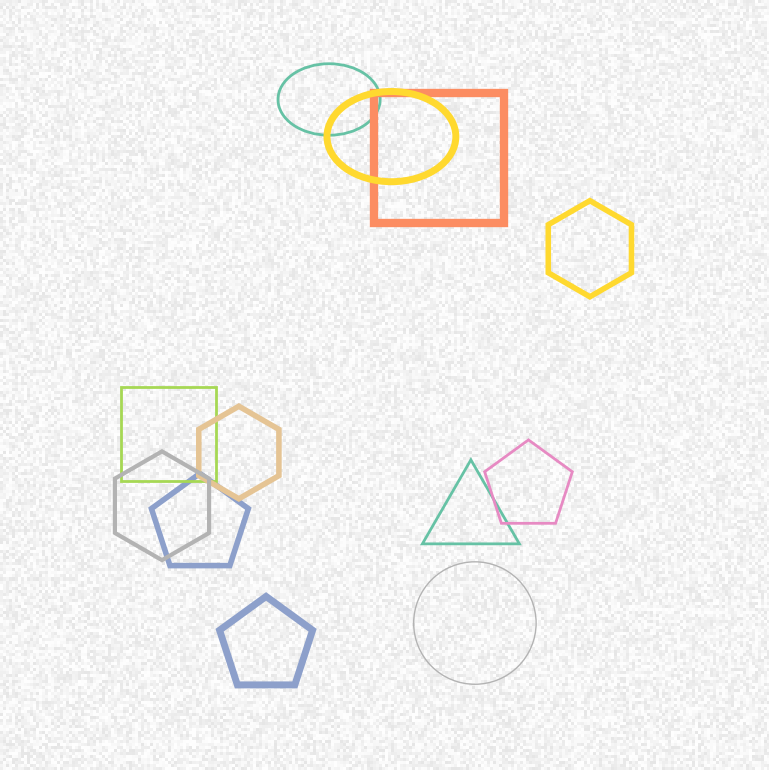[{"shape": "triangle", "thickness": 1, "radius": 0.36, "center": [0.612, 0.33]}, {"shape": "oval", "thickness": 1, "radius": 0.33, "center": [0.427, 0.871]}, {"shape": "square", "thickness": 3, "radius": 0.42, "center": [0.57, 0.795]}, {"shape": "pentagon", "thickness": 2, "radius": 0.33, "center": [0.26, 0.319]}, {"shape": "pentagon", "thickness": 2.5, "radius": 0.32, "center": [0.346, 0.162]}, {"shape": "pentagon", "thickness": 1, "radius": 0.3, "center": [0.686, 0.369]}, {"shape": "square", "thickness": 1, "radius": 0.31, "center": [0.219, 0.437]}, {"shape": "oval", "thickness": 2.5, "radius": 0.42, "center": [0.508, 0.823]}, {"shape": "hexagon", "thickness": 2, "radius": 0.31, "center": [0.766, 0.677]}, {"shape": "hexagon", "thickness": 2, "radius": 0.3, "center": [0.31, 0.412]}, {"shape": "circle", "thickness": 0.5, "radius": 0.4, "center": [0.617, 0.191]}, {"shape": "hexagon", "thickness": 1.5, "radius": 0.35, "center": [0.21, 0.343]}]